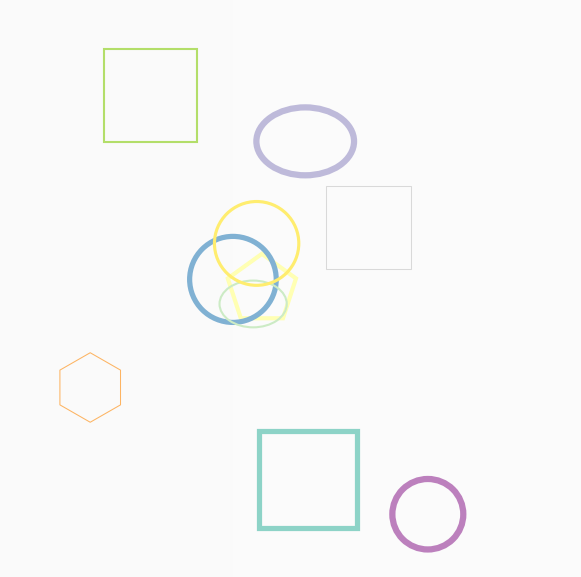[{"shape": "square", "thickness": 2.5, "radius": 0.42, "center": [0.53, 0.168]}, {"shape": "pentagon", "thickness": 2, "radius": 0.31, "center": [0.451, 0.498]}, {"shape": "oval", "thickness": 3, "radius": 0.42, "center": [0.525, 0.754]}, {"shape": "circle", "thickness": 2.5, "radius": 0.37, "center": [0.401, 0.515]}, {"shape": "hexagon", "thickness": 0.5, "radius": 0.3, "center": [0.155, 0.328]}, {"shape": "square", "thickness": 1, "radius": 0.4, "center": [0.259, 0.833]}, {"shape": "square", "thickness": 0.5, "radius": 0.36, "center": [0.634, 0.605]}, {"shape": "circle", "thickness": 3, "radius": 0.31, "center": [0.736, 0.109]}, {"shape": "oval", "thickness": 1, "radius": 0.29, "center": [0.436, 0.473]}, {"shape": "circle", "thickness": 1.5, "radius": 0.36, "center": [0.442, 0.578]}]